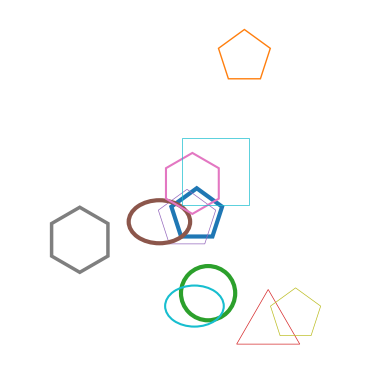[{"shape": "pentagon", "thickness": 3, "radius": 0.35, "center": [0.511, 0.442]}, {"shape": "pentagon", "thickness": 1, "radius": 0.35, "center": [0.635, 0.853]}, {"shape": "circle", "thickness": 3, "radius": 0.35, "center": [0.54, 0.238]}, {"shape": "triangle", "thickness": 0.5, "radius": 0.47, "center": [0.697, 0.153]}, {"shape": "pentagon", "thickness": 0.5, "radius": 0.39, "center": [0.486, 0.43]}, {"shape": "oval", "thickness": 3, "radius": 0.4, "center": [0.414, 0.424]}, {"shape": "hexagon", "thickness": 1.5, "radius": 0.4, "center": [0.5, 0.524]}, {"shape": "hexagon", "thickness": 2.5, "radius": 0.42, "center": [0.207, 0.377]}, {"shape": "pentagon", "thickness": 0.5, "radius": 0.34, "center": [0.768, 0.184]}, {"shape": "square", "thickness": 0.5, "radius": 0.44, "center": [0.56, 0.555]}, {"shape": "oval", "thickness": 1.5, "radius": 0.38, "center": [0.505, 0.205]}]